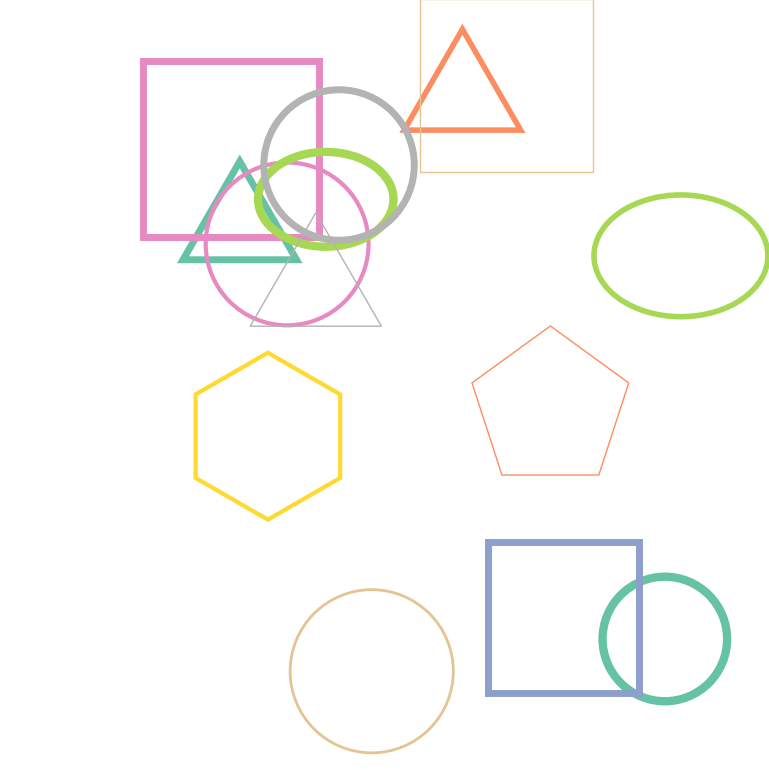[{"shape": "circle", "thickness": 3, "radius": 0.4, "center": [0.863, 0.17]}, {"shape": "triangle", "thickness": 2.5, "radius": 0.43, "center": [0.311, 0.705]}, {"shape": "pentagon", "thickness": 0.5, "radius": 0.54, "center": [0.715, 0.47]}, {"shape": "triangle", "thickness": 2, "radius": 0.44, "center": [0.601, 0.875]}, {"shape": "square", "thickness": 2.5, "radius": 0.49, "center": [0.732, 0.198]}, {"shape": "circle", "thickness": 1.5, "radius": 0.53, "center": [0.373, 0.683]}, {"shape": "square", "thickness": 2.5, "radius": 0.57, "center": [0.3, 0.806]}, {"shape": "oval", "thickness": 3, "radius": 0.44, "center": [0.423, 0.741]}, {"shape": "oval", "thickness": 2, "radius": 0.56, "center": [0.884, 0.668]}, {"shape": "hexagon", "thickness": 1.5, "radius": 0.54, "center": [0.348, 0.434]}, {"shape": "circle", "thickness": 1, "radius": 0.53, "center": [0.483, 0.128]}, {"shape": "square", "thickness": 0.5, "radius": 0.56, "center": [0.658, 0.889]}, {"shape": "circle", "thickness": 2.5, "radius": 0.49, "center": [0.44, 0.786]}, {"shape": "triangle", "thickness": 0.5, "radius": 0.49, "center": [0.41, 0.626]}]